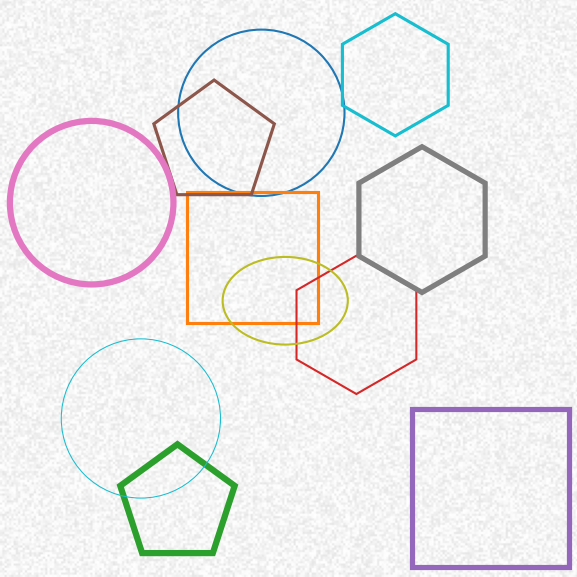[{"shape": "circle", "thickness": 1, "radius": 0.72, "center": [0.453, 0.804]}, {"shape": "square", "thickness": 1.5, "radius": 0.57, "center": [0.438, 0.553]}, {"shape": "pentagon", "thickness": 3, "radius": 0.52, "center": [0.307, 0.126]}, {"shape": "hexagon", "thickness": 1, "radius": 0.6, "center": [0.617, 0.437]}, {"shape": "square", "thickness": 2.5, "radius": 0.68, "center": [0.85, 0.154]}, {"shape": "pentagon", "thickness": 1.5, "radius": 0.55, "center": [0.371, 0.751]}, {"shape": "circle", "thickness": 3, "radius": 0.71, "center": [0.159, 0.648]}, {"shape": "hexagon", "thickness": 2.5, "radius": 0.63, "center": [0.731, 0.619]}, {"shape": "oval", "thickness": 1, "radius": 0.54, "center": [0.494, 0.478]}, {"shape": "hexagon", "thickness": 1.5, "radius": 0.53, "center": [0.685, 0.87]}, {"shape": "circle", "thickness": 0.5, "radius": 0.69, "center": [0.244, 0.275]}]